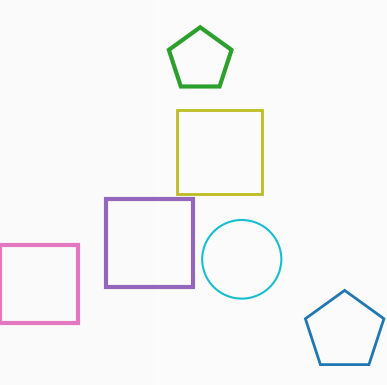[{"shape": "pentagon", "thickness": 2, "radius": 0.53, "center": [0.889, 0.139]}, {"shape": "pentagon", "thickness": 3, "radius": 0.43, "center": [0.517, 0.844]}, {"shape": "square", "thickness": 3, "radius": 0.57, "center": [0.386, 0.369]}, {"shape": "square", "thickness": 3, "radius": 0.51, "center": [0.1, 0.262]}, {"shape": "square", "thickness": 2, "radius": 0.55, "center": [0.567, 0.605]}, {"shape": "circle", "thickness": 1.5, "radius": 0.51, "center": [0.624, 0.326]}]